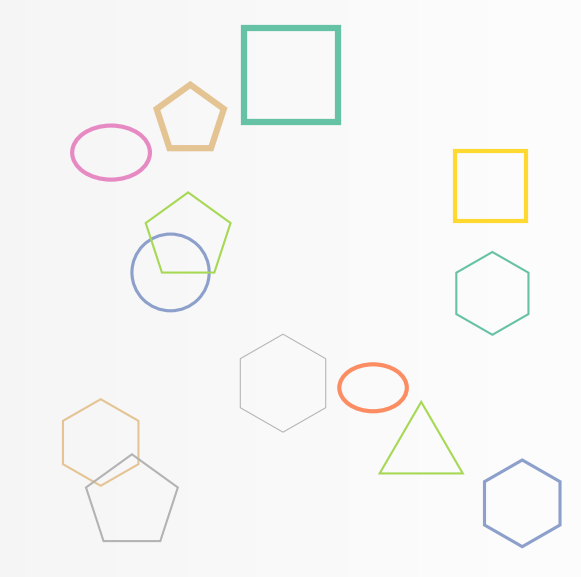[{"shape": "hexagon", "thickness": 1, "radius": 0.36, "center": [0.847, 0.491]}, {"shape": "square", "thickness": 3, "radius": 0.41, "center": [0.501, 0.869]}, {"shape": "oval", "thickness": 2, "radius": 0.29, "center": [0.642, 0.328]}, {"shape": "hexagon", "thickness": 1.5, "radius": 0.38, "center": [0.898, 0.128]}, {"shape": "circle", "thickness": 1.5, "radius": 0.33, "center": [0.293, 0.527]}, {"shape": "oval", "thickness": 2, "radius": 0.33, "center": [0.191, 0.735]}, {"shape": "pentagon", "thickness": 1, "radius": 0.38, "center": [0.324, 0.589]}, {"shape": "triangle", "thickness": 1, "radius": 0.41, "center": [0.725, 0.221]}, {"shape": "square", "thickness": 2, "radius": 0.31, "center": [0.844, 0.677]}, {"shape": "pentagon", "thickness": 3, "radius": 0.3, "center": [0.327, 0.792]}, {"shape": "hexagon", "thickness": 1, "radius": 0.37, "center": [0.173, 0.233]}, {"shape": "pentagon", "thickness": 1, "radius": 0.42, "center": [0.227, 0.129]}, {"shape": "hexagon", "thickness": 0.5, "radius": 0.42, "center": [0.487, 0.336]}]